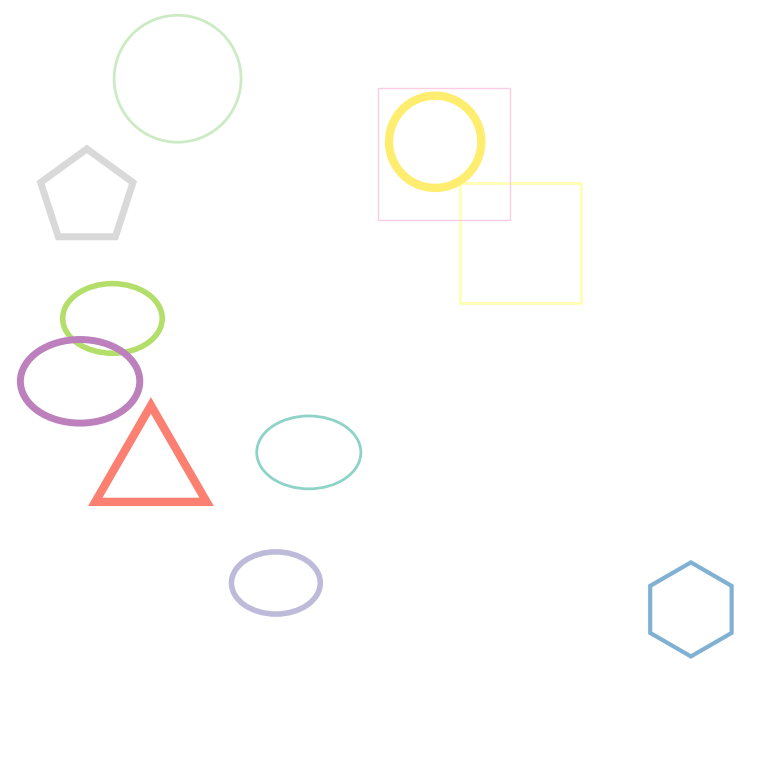[{"shape": "oval", "thickness": 1, "radius": 0.34, "center": [0.401, 0.412]}, {"shape": "square", "thickness": 1, "radius": 0.39, "center": [0.676, 0.684]}, {"shape": "oval", "thickness": 2, "radius": 0.29, "center": [0.358, 0.243]}, {"shape": "triangle", "thickness": 3, "radius": 0.42, "center": [0.196, 0.39]}, {"shape": "hexagon", "thickness": 1.5, "radius": 0.31, "center": [0.897, 0.209]}, {"shape": "oval", "thickness": 2, "radius": 0.32, "center": [0.146, 0.586]}, {"shape": "square", "thickness": 0.5, "radius": 0.43, "center": [0.576, 0.8]}, {"shape": "pentagon", "thickness": 2.5, "radius": 0.32, "center": [0.113, 0.744]}, {"shape": "oval", "thickness": 2.5, "radius": 0.39, "center": [0.104, 0.505]}, {"shape": "circle", "thickness": 1, "radius": 0.41, "center": [0.231, 0.898]}, {"shape": "circle", "thickness": 3, "radius": 0.3, "center": [0.565, 0.816]}]